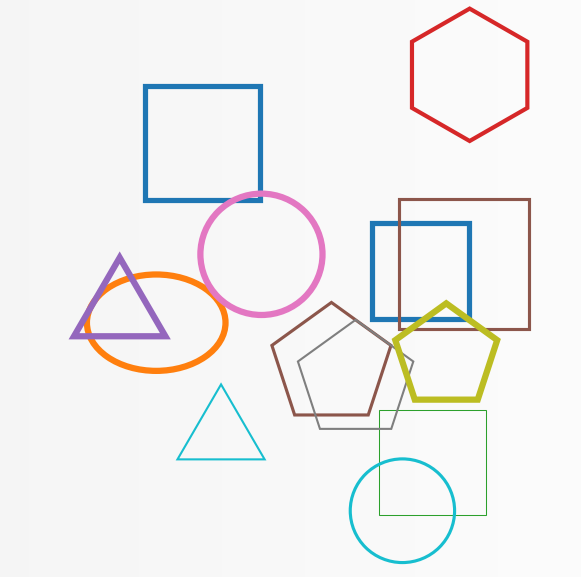[{"shape": "square", "thickness": 2.5, "radius": 0.49, "center": [0.348, 0.752]}, {"shape": "square", "thickness": 2.5, "radius": 0.42, "center": [0.724, 0.53]}, {"shape": "oval", "thickness": 3, "radius": 0.6, "center": [0.269, 0.44]}, {"shape": "square", "thickness": 0.5, "radius": 0.46, "center": [0.744, 0.198]}, {"shape": "hexagon", "thickness": 2, "radius": 0.57, "center": [0.808, 0.87]}, {"shape": "triangle", "thickness": 3, "radius": 0.45, "center": [0.206, 0.462]}, {"shape": "pentagon", "thickness": 1.5, "radius": 0.54, "center": [0.57, 0.368]}, {"shape": "square", "thickness": 1.5, "radius": 0.56, "center": [0.798, 0.542]}, {"shape": "circle", "thickness": 3, "radius": 0.53, "center": [0.45, 0.559]}, {"shape": "pentagon", "thickness": 1, "radius": 0.52, "center": [0.612, 0.341]}, {"shape": "pentagon", "thickness": 3, "radius": 0.46, "center": [0.768, 0.382]}, {"shape": "triangle", "thickness": 1, "radius": 0.43, "center": [0.38, 0.247]}, {"shape": "circle", "thickness": 1.5, "radius": 0.45, "center": [0.692, 0.115]}]